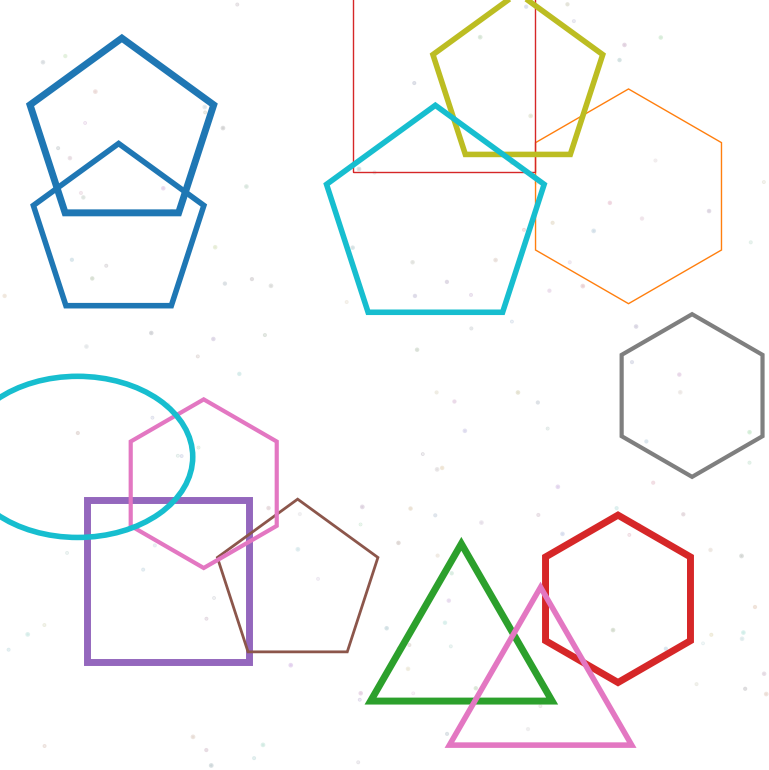[{"shape": "pentagon", "thickness": 2.5, "radius": 0.63, "center": [0.158, 0.825]}, {"shape": "pentagon", "thickness": 2, "radius": 0.58, "center": [0.154, 0.697]}, {"shape": "hexagon", "thickness": 0.5, "radius": 0.7, "center": [0.816, 0.745]}, {"shape": "triangle", "thickness": 2.5, "radius": 0.68, "center": [0.599, 0.158]}, {"shape": "hexagon", "thickness": 2.5, "radius": 0.54, "center": [0.803, 0.222]}, {"shape": "square", "thickness": 0.5, "radius": 0.59, "center": [0.577, 0.896]}, {"shape": "square", "thickness": 2.5, "radius": 0.53, "center": [0.218, 0.245]}, {"shape": "pentagon", "thickness": 1, "radius": 0.55, "center": [0.387, 0.242]}, {"shape": "hexagon", "thickness": 1.5, "radius": 0.55, "center": [0.265, 0.372]}, {"shape": "triangle", "thickness": 2, "radius": 0.68, "center": [0.702, 0.101]}, {"shape": "hexagon", "thickness": 1.5, "radius": 0.53, "center": [0.899, 0.486]}, {"shape": "pentagon", "thickness": 2, "radius": 0.58, "center": [0.673, 0.893]}, {"shape": "pentagon", "thickness": 2, "radius": 0.74, "center": [0.565, 0.715]}, {"shape": "oval", "thickness": 2, "radius": 0.75, "center": [0.101, 0.407]}]